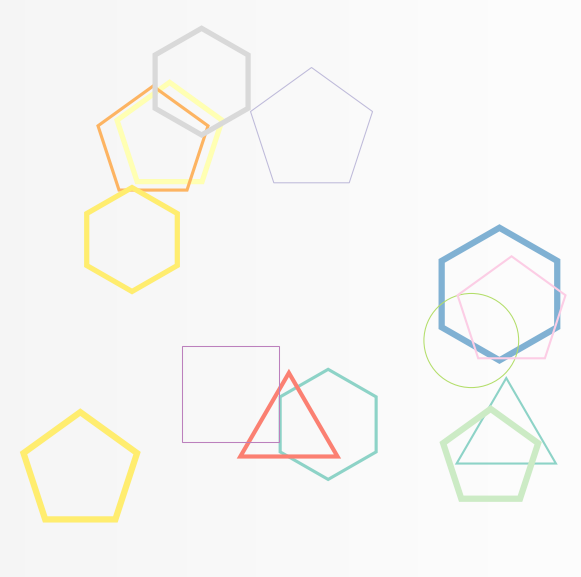[{"shape": "triangle", "thickness": 1, "radius": 0.49, "center": [0.871, 0.246]}, {"shape": "hexagon", "thickness": 1.5, "radius": 0.48, "center": [0.565, 0.264]}, {"shape": "pentagon", "thickness": 2.5, "radius": 0.48, "center": [0.292, 0.762]}, {"shape": "pentagon", "thickness": 0.5, "radius": 0.55, "center": [0.536, 0.772]}, {"shape": "triangle", "thickness": 2, "radius": 0.48, "center": [0.497, 0.257]}, {"shape": "hexagon", "thickness": 3, "radius": 0.57, "center": [0.859, 0.49]}, {"shape": "pentagon", "thickness": 1.5, "radius": 0.5, "center": [0.263, 0.75]}, {"shape": "circle", "thickness": 0.5, "radius": 0.41, "center": [0.811, 0.409]}, {"shape": "pentagon", "thickness": 1, "radius": 0.49, "center": [0.88, 0.458]}, {"shape": "hexagon", "thickness": 2.5, "radius": 0.46, "center": [0.347, 0.858]}, {"shape": "square", "thickness": 0.5, "radius": 0.42, "center": [0.396, 0.317]}, {"shape": "pentagon", "thickness": 3, "radius": 0.43, "center": [0.844, 0.205]}, {"shape": "hexagon", "thickness": 2.5, "radius": 0.45, "center": [0.227, 0.584]}, {"shape": "pentagon", "thickness": 3, "radius": 0.51, "center": [0.138, 0.183]}]